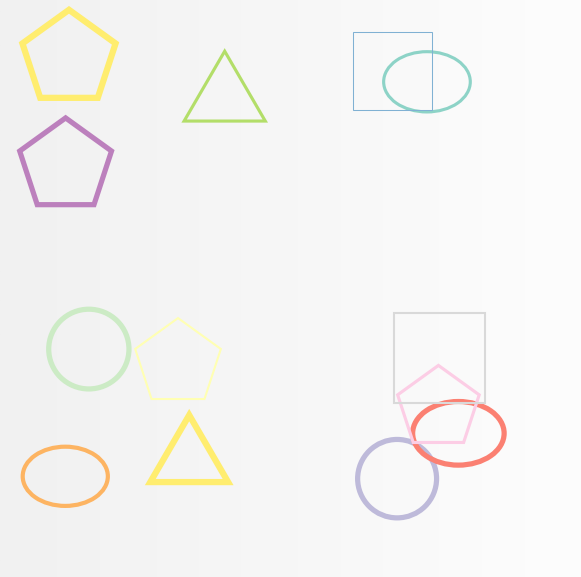[{"shape": "oval", "thickness": 1.5, "radius": 0.37, "center": [0.735, 0.857]}, {"shape": "pentagon", "thickness": 1, "radius": 0.39, "center": [0.306, 0.371]}, {"shape": "circle", "thickness": 2.5, "radius": 0.34, "center": [0.683, 0.17]}, {"shape": "oval", "thickness": 2.5, "radius": 0.39, "center": [0.789, 0.249]}, {"shape": "square", "thickness": 0.5, "radius": 0.34, "center": [0.675, 0.876]}, {"shape": "oval", "thickness": 2, "radius": 0.37, "center": [0.112, 0.174]}, {"shape": "triangle", "thickness": 1.5, "radius": 0.4, "center": [0.387, 0.83]}, {"shape": "pentagon", "thickness": 1.5, "radius": 0.37, "center": [0.754, 0.293]}, {"shape": "square", "thickness": 1, "radius": 0.39, "center": [0.756, 0.379]}, {"shape": "pentagon", "thickness": 2.5, "radius": 0.42, "center": [0.113, 0.712]}, {"shape": "circle", "thickness": 2.5, "radius": 0.35, "center": [0.153, 0.395]}, {"shape": "triangle", "thickness": 3, "radius": 0.39, "center": [0.326, 0.203]}, {"shape": "pentagon", "thickness": 3, "radius": 0.42, "center": [0.119, 0.898]}]